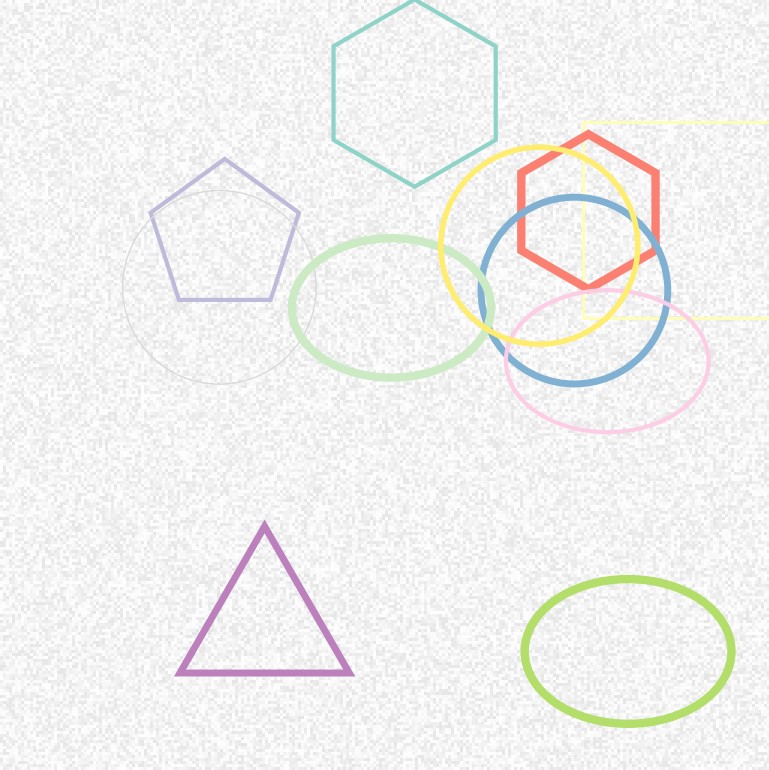[{"shape": "hexagon", "thickness": 1.5, "radius": 0.61, "center": [0.538, 0.879]}, {"shape": "square", "thickness": 1, "radius": 0.63, "center": [0.883, 0.714]}, {"shape": "pentagon", "thickness": 1.5, "radius": 0.51, "center": [0.292, 0.692]}, {"shape": "hexagon", "thickness": 3, "radius": 0.5, "center": [0.764, 0.725]}, {"shape": "circle", "thickness": 2.5, "radius": 0.61, "center": [0.746, 0.623]}, {"shape": "oval", "thickness": 3, "radius": 0.67, "center": [0.816, 0.154]}, {"shape": "oval", "thickness": 1.5, "radius": 0.66, "center": [0.789, 0.531]}, {"shape": "circle", "thickness": 0.5, "radius": 0.63, "center": [0.285, 0.627]}, {"shape": "triangle", "thickness": 2.5, "radius": 0.63, "center": [0.344, 0.189]}, {"shape": "oval", "thickness": 3, "radius": 0.65, "center": [0.508, 0.6]}, {"shape": "circle", "thickness": 2, "radius": 0.64, "center": [0.7, 0.681]}]